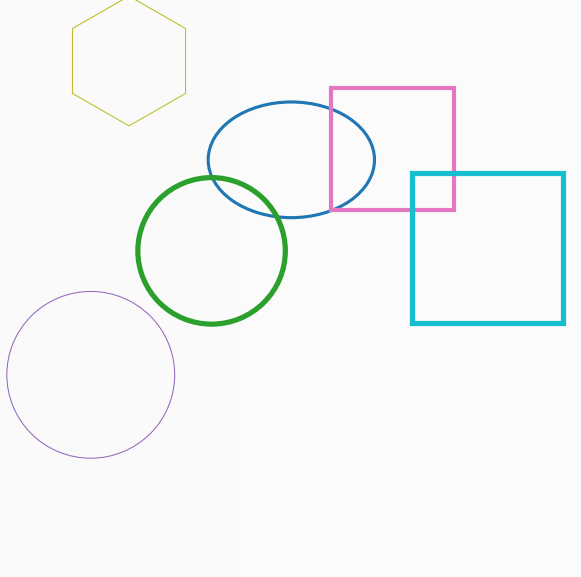[{"shape": "oval", "thickness": 1.5, "radius": 0.72, "center": [0.501, 0.722]}, {"shape": "circle", "thickness": 2.5, "radius": 0.63, "center": [0.364, 0.565]}, {"shape": "circle", "thickness": 0.5, "radius": 0.72, "center": [0.156, 0.35]}, {"shape": "square", "thickness": 2, "radius": 0.53, "center": [0.675, 0.742]}, {"shape": "hexagon", "thickness": 0.5, "radius": 0.56, "center": [0.222, 0.894]}, {"shape": "square", "thickness": 2.5, "radius": 0.65, "center": [0.839, 0.57]}]